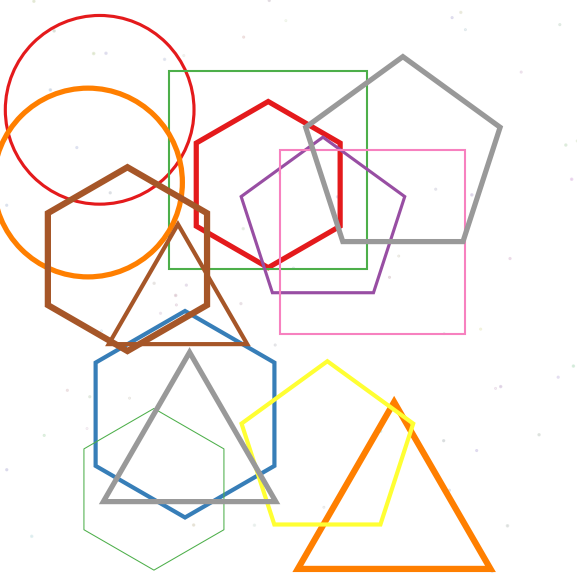[{"shape": "circle", "thickness": 1.5, "radius": 0.82, "center": [0.173, 0.809]}, {"shape": "hexagon", "thickness": 2.5, "radius": 0.72, "center": [0.464, 0.679]}, {"shape": "hexagon", "thickness": 2, "radius": 0.89, "center": [0.32, 0.282]}, {"shape": "square", "thickness": 1, "radius": 0.86, "center": [0.464, 0.704]}, {"shape": "hexagon", "thickness": 0.5, "radius": 0.7, "center": [0.267, 0.152]}, {"shape": "pentagon", "thickness": 1.5, "radius": 0.74, "center": [0.559, 0.613]}, {"shape": "triangle", "thickness": 3, "radius": 0.96, "center": [0.683, 0.11]}, {"shape": "circle", "thickness": 2.5, "radius": 0.82, "center": [0.152, 0.683]}, {"shape": "pentagon", "thickness": 2, "radius": 0.78, "center": [0.567, 0.217]}, {"shape": "triangle", "thickness": 2, "radius": 0.69, "center": [0.308, 0.472]}, {"shape": "hexagon", "thickness": 3, "radius": 0.8, "center": [0.221, 0.55]}, {"shape": "square", "thickness": 1, "radius": 0.8, "center": [0.645, 0.58]}, {"shape": "pentagon", "thickness": 2.5, "radius": 0.89, "center": [0.698, 0.724]}, {"shape": "triangle", "thickness": 2.5, "radius": 0.86, "center": [0.328, 0.217]}]